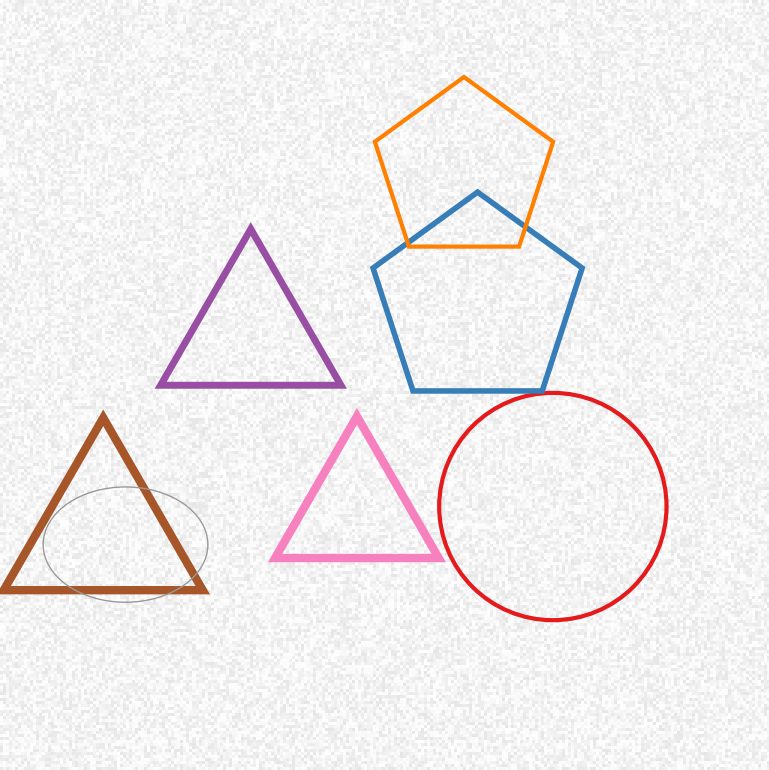[{"shape": "circle", "thickness": 1.5, "radius": 0.74, "center": [0.718, 0.342]}, {"shape": "pentagon", "thickness": 2, "radius": 0.71, "center": [0.62, 0.608]}, {"shape": "triangle", "thickness": 2.5, "radius": 0.68, "center": [0.326, 0.567]}, {"shape": "pentagon", "thickness": 1.5, "radius": 0.61, "center": [0.603, 0.778]}, {"shape": "triangle", "thickness": 3, "radius": 0.75, "center": [0.134, 0.308]}, {"shape": "triangle", "thickness": 3, "radius": 0.61, "center": [0.464, 0.337]}, {"shape": "oval", "thickness": 0.5, "radius": 0.53, "center": [0.163, 0.293]}]